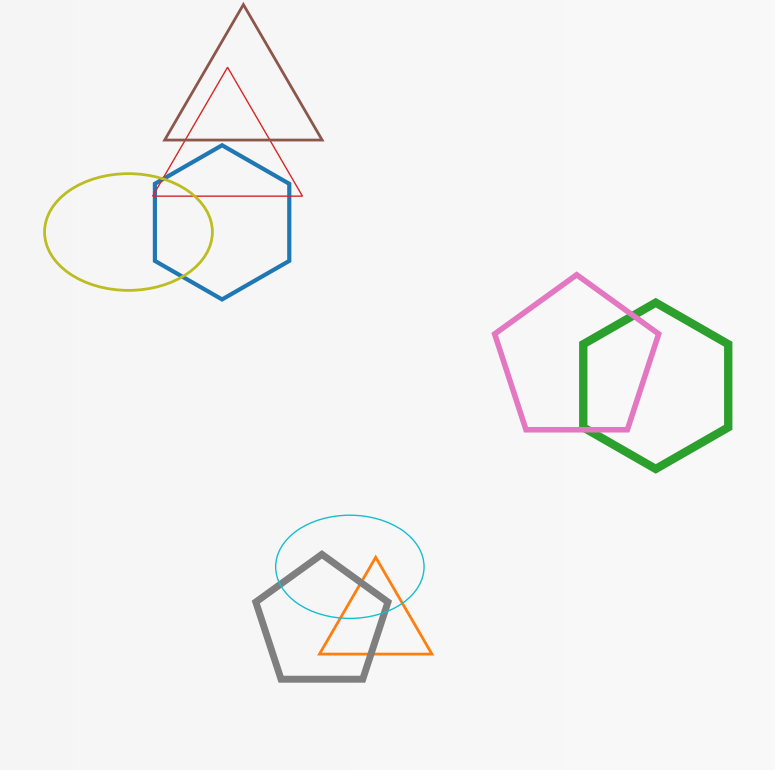[{"shape": "hexagon", "thickness": 1.5, "radius": 0.5, "center": [0.287, 0.711]}, {"shape": "triangle", "thickness": 1, "radius": 0.42, "center": [0.485, 0.192]}, {"shape": "hexagon", "thickness": 3, "radius": 0.54, "center": [0.846, 0.499]}, {"shape": "triangle", "thickness": 0.5, "radius": 0.56, "center": [0.294, 0.801]}, {"shape": "triangle", "thickness": 1, "radius": 0.59, "center": [0.314, 0.877]}, {"shape": "pentagon", "thickness": 2, "radius": 0.56, "center": [0.744, 0.532]}, {"shape": "pentagon", "thickness": 2.5, "radius": 0.45, "center": [0.415, 0.19]}, {"shape": "oval", "thickness": 1, "radius": 0.54, "center": [0.166, 0.699]}, {"shape": "oval", "thickness": 0.5, "radius": 0.48, "center": [0.451, 0.264]}]